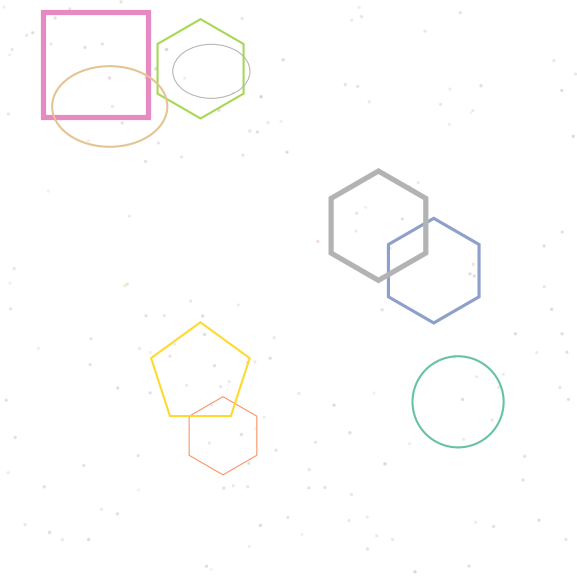[{"shape": "circle", "thickness": 1, "radius": 0.39, "center": [0.793, 0.303]}, {"shape": "hexagon", "thickness": 0.5, "radius": 0.34, "center": [0.386, 0.245]}, {"shape": "hexagon", "thickness": 1.5, "radius": 0.45, "center": [0.751, 0.53]}, {"shape": "square", "thickness": 2.5, "radius": 0.45, "center": [0.166, 0.887]}, {"shape": "hexagon", "thickness": 1, "radius": 0.43, "center": [0.347, 0.88]}, {"shape": "pentagon", "thickness": 1, "radius": 0.45, "center": [0.347, 0.351]}, {"shape": "oval", "thickness": 1, "radius": 0.5, "center": [0.19, 0.815]}, {"shape": "oval", "thickness": 0.5, "radius": 0.33, "center": [0.366, 0.876]}, {"shape": "hexagon", "thickness": 2.5, "radius": 0.47, "center": [0.655, 0.608]}]